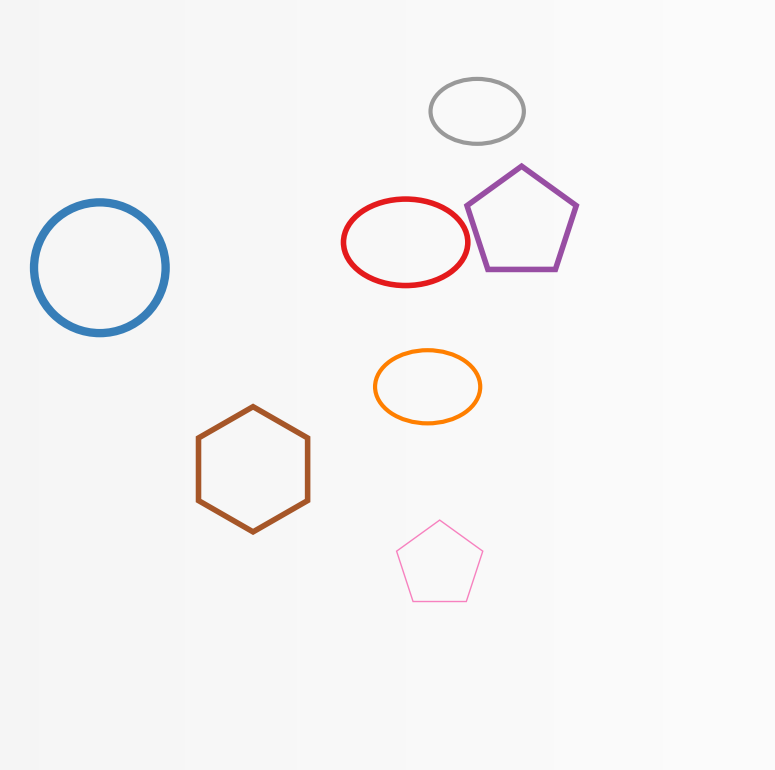[{"shape": "oval", "thickness": 2, "radius": 0.4, "center": [0.523, 0.685]}, {"shape": "circle", "thickness": 3, "radius": 0.42, "center": [0.129, 0.652]}, {"shape": "pentagon", "thickness": 2, "radius": 0.37, "center": [0.673, 0.71]}, {"shape": "oval", "thickness": 1.5, "radius": 0.34, "center": [0.552, 0.498]}, {"shape": "hexagon", "thickness": 2, "radius": 0.41, "center": [0.327, 0.391]}, {"shape": "pentagon", "thickness": 0.5, "radius": 0.29, "center": [0.567, 0.266]}, {"shape": "oval", "thickness": 1.5, "radius": 0.3, "center": [0.616, 0.855]}]